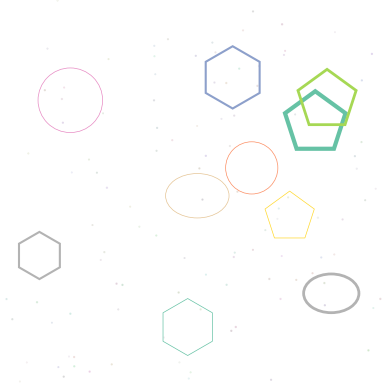[{"shape": "hexagon", "thickness": 0.5, "radius": 0.37, "center": [0.488, 0.151]}, {"shape": "pentagon", "thickness": 3, "radius": 0.41, "center": [0.819, 0.68]}, {"shape": "circle", "thickness": 0.5, "radius": 0.34, "center": [0.654, 0.564]}, {"shape": "hexagon", "thickness": 1.5, "radius": 0.4, "center": [0.604, 0.799]}, {"shape": "circle", "thickness": 0.5, "radius": 0.42, "center": [0.183, 0.74]}, {"shape": "pentagon", "thickness": 2, "radius": 0.4, "center": [0.849, 0.74]}, {"shape": "pentagon", "thickness": 0.5, "radius": 0.34, "center": [0.752, 0.436]}, {"shape": "oval", "thickness": 0.5, "radius": 0.41, "center": [0.513, 0.492]}, {"shape": "hexagon", "thickness": 1.5, "radius": 0.31, "center": [0.102, 0.336]}, {"shape": "oval", "thickness": 2, "radius": 0.36, "center": [0.86, 0.238]}]